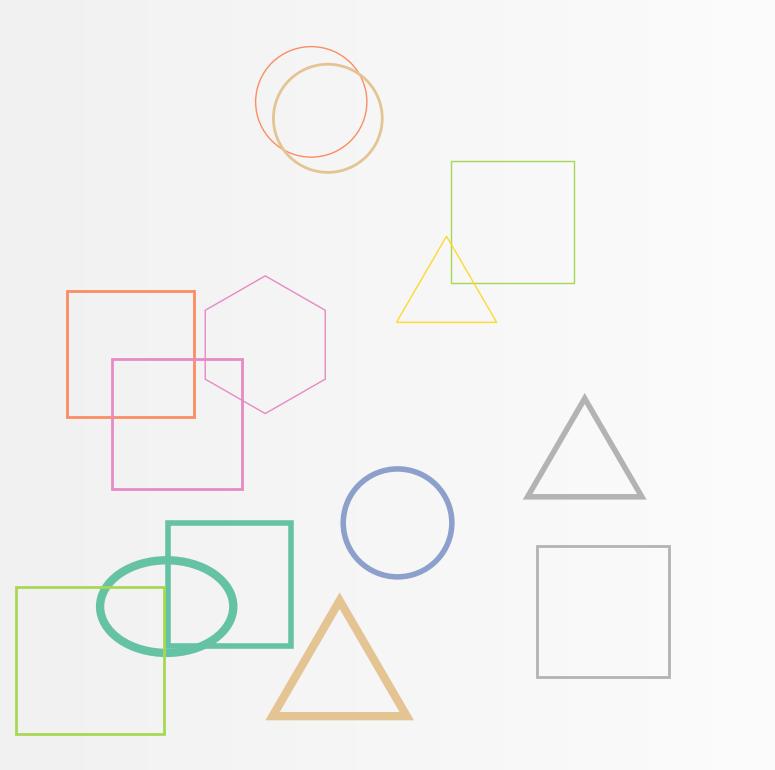[{"shape": "square", "thickness": 2, "radius": 0.4, "center": [0.296, 0.241]}, {"shape": "oval", "thickness": 3, "radius": 0.43, "center": [0.215, 0.212]}, {"shape": "square", "thickness": 1, "radius": 0.41, "center": [0.169, 0.54]}, {"shape": "circle", "thickness": 0.5, "radius": 0.36, "center": [0.402, 0.868]}, {"shape": "circle", "thickness": 2, "radius": 0.35, "center": [0.513, 0.321]}, {"shape": "square", "thickness": 1, "radius": 0.42, "center": [0.229, 0.449]}, {"shape": "hexagon", "thickness": 0.5, "radius": 0.45, "center": [0.342, 0.552]}, {"shape": "square", "thickness": 1, "radius": 0.48, "center": [0.116, 0.142]}, {"shape": "square", "thickness": 0.5, "radius": 0.4, "center": [0.661, 0.712]}, {"shape": "triangle", "thickness": 0.5, "radius": 0.37, "center": [0.576, 0.619]}, {"shape": "circle", "thickness": 1, "radius": 0.35, "center": [0.423, 0.846]}, {"shape": "triangle", "thickness": 3, "radius": 0.5, "center": [0.438, 0.12]}, {"shape": "square", "thickness": 1, "radius": 0.43, "center": [0.778, 0.205]}, {"shape": "triangle", "thickness": 2, "radius": 0.43, "center": [0.754, 0.397]}]